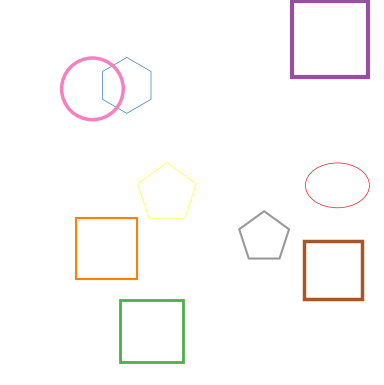[{"shape": "oval", "thickness": 0.5, "radius": 0.42, "center": [0.876, 0.519]}, {"shape": "hexagon", "thickness": 0.5, "radius": 0.36, "center": [0.329, 0.778]}, {"shape": "square", "thickness": 2, "radius": 0.41, "center": [0.394, 0.14]}, {"shape": "square", "thickness": 3, "radius": 0.49, "center": [0.857, 0.899]}, {"shape": "square", "thickness": 1.5, "radius": 0.4, "center": [0.277, 0.355]}, {"shape": "pentagon", "thickness": 0.5, "radius": 0.4, "center": [0.434, 0.498]}, {"shape": "square", "thickness": 2.5, "radius": 0.37, "center": [0.865, 0.299]}, {"shape": "circle", "thickness": 2.5, "radius": 0.4, "center": [0.24, 0.769]}, {"shape": "pentagon", "thickness": 1.5, "radius": 0.34, "center": [0.686, 0.383]}]